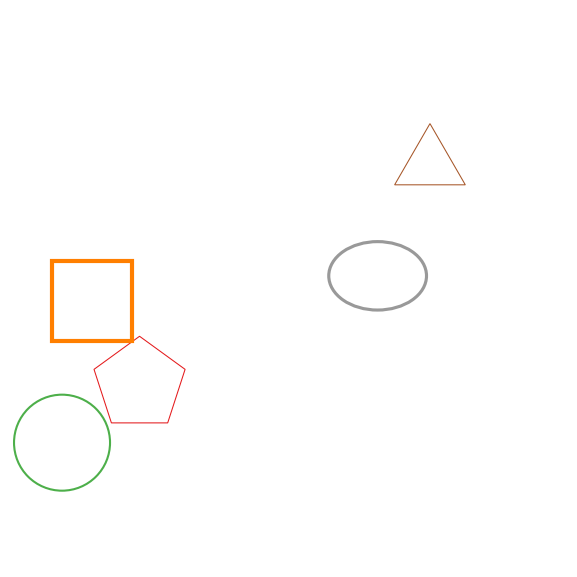[{"shape": "pentagon", "thickness": 0.5, "radius": 0.41, "center": [0.242, 0.334]}, {"shape": "circle", "thickness": 1, "radius": 0.42, "center": [0.107, 0.233]}, {"shape": "square", "thickness": 2, "radius": 0.35, "center": [0.159, 0.478]}, {"shape": "triangle", "thickness": 0.5, "radius": 0.35, "center": [0.745, 0.714]}, {"shape": "oval", "thickness": 1.5, "radius": 0.42, "center": [0.654, 0.522]}]